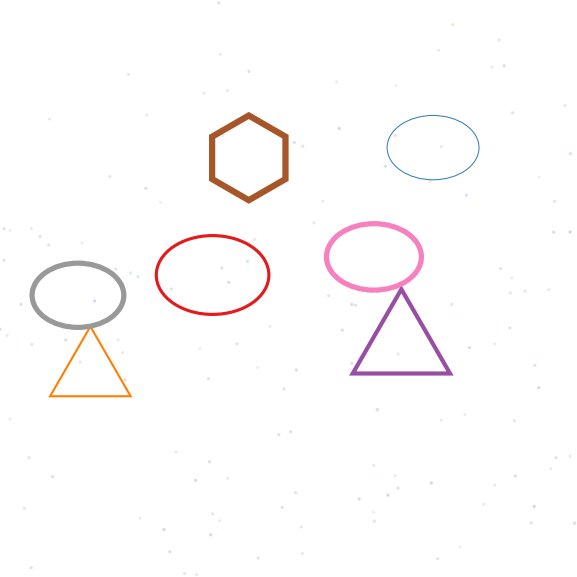[{"shape": "oval", "thickness": 1.5, "radius": 0.49, "center": [0.368, 0.523]}, {"shape": "oval", "thickness": 0.5, "radius": 0.4, "center": [0.75, 0.744]}, {"shape": "triangle", "thickness": 2, "radius": 0.49, "center": [0.695, 0.401]}, {"shape": "triangle", "thickness": 1, "radius": 0.4, "center": [0.156, 0.353]}, {"shape": "hexagon", "thickness": 3, "radius": 0.37, "center": [0.431, 0.726]}, {"shape": "oval", "thickness": 2.5, "radius": 0.41, "center": [0.648, 0.554]}, {"shape": "oval", "thickness": 2.5, "radius": 0.4, "center": [0.135, 0.488]}]